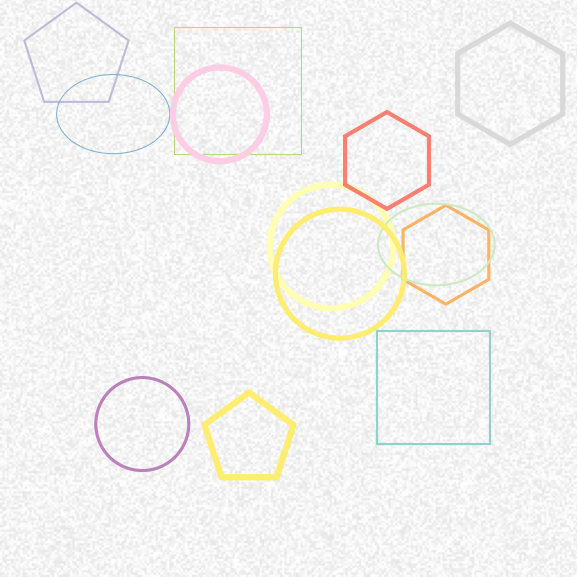[{"shape": "square", "thickness": 1, "radius": 0.49, "center": [0.75, 0.328]}, {"shape": "circle", "thickness": 3, "radius": 0.53, "center": [0.574, 0.572]}, {"shape": "pentagon", "thickness": 1, "radius": 0.48, "center": [0.132, 0.9]}, {"shape": "hexagon", "thickness": 2, "radius": 0.42, "center": [0.67, 0.721]}, {"shape": "oval", "thickness": 0.5, "radius": 0.49, "center": [0.196, 0.802]}, {"shape": "hexagon", "thickness": 1.5, "radius": 0.43, "center": [0.772, 0.558]}, {"shape": "square", "thickness": 0.5, "radius": 0.55, "center": [0.412, 0.843]}, {"shape": "circle", "thickness": 3, "radius": 0.41, "center": [0.381, 0.801]}, {"shape": "hexagon", "thickness": 2.5, "radius": 0.52, "center": [0.883, 0.854]}, {"shape": "circle", "thickness": 1.5, "radius": 0.4, "center": [0.246, 0.265]}, {"shape": "oval", "thickness": 1, "radius": 0.5, "center": [0.755, 0.576]}, {"shape": "pentagon", "thickness": 3, "radius": 0.41, "center": [0.431, 0.238]}, {"shape": "circle", "thickness": 2.5, "radius": 0.56, "center": [0.589, 0.525]}]